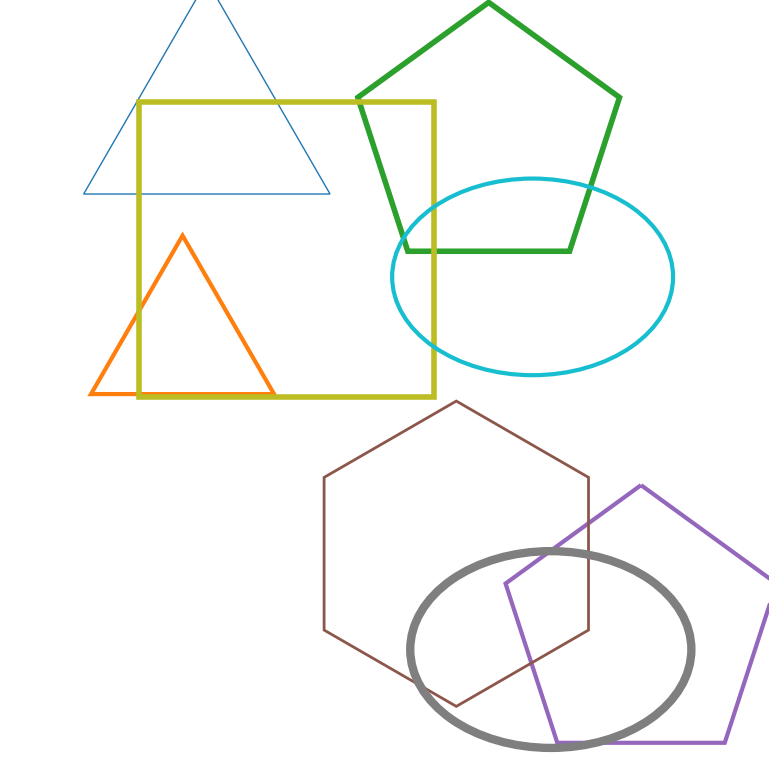[{"shape": "triangle", "thickness": 0.5, "radius": 0.92, "center": [0.269, 0.84]}, {"shape": "triangle", "thickness": 1.5, "radius": 0.69, "center": [0.237, 0.557]}, {"shape": "pentagon", "thickness": 2, "radius": 0.89, "center": [0.635, 0.818]}, {"shape": "pentagon", "thickness": 1.5, "radius": 0.92, "center": [0.832, 0.185]}, {"shape": "hexagon", "thickness": 1, "radius": 0.99, "center": [0.593, 0.281]}, {"shape": "oval", "thickness": 3, "radius": 0.91, "center": [0.715, 0.156]}, {"shape": "square", "thickness": 2, "radius": 0.96, "center": [0.372, 0.676]}, {"shape": "oval", "thickness": 1.5, "radius": 0.91, "center": [0.692, 0.64]}]